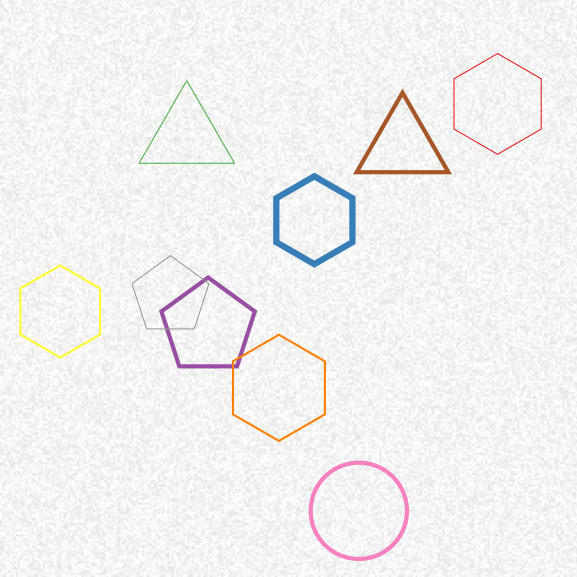[{"shape": "hexagon", "thickness": 0.5, "radius": 0.44, "center": [0.862, 0.819]}, {"shape": "hexagon", "thickness": 3, "radius": 0.38, "center": [0.544, 0.618]}, {"shape": "triangle", "thickness": 0.5, "radius": 0.48, "center": [0.323, 0.764]}, {"shape": "pentagon", "thickness": 2, "radius": 0.43, "center": [0.36, 0.434]}, {"shape": "hexagon", "thickness": 1, "radius": 0.46, "center": [0.483, 0.328]}, {"shape": "hexagon", "thickness": 1, "radius": 0.4, "center": [0.104, 0.46]}, {"shape": "triangle", "thickness": 2, "radius": 0.46, "center": [0.697, 0.747]}, {"shape": "circle", "thickness": 2, "radius": 0.42, "center": [0.621, 0.115]}, {"shape": "pentagon", "thickness": 0.5, "radius": 0.35, "center": [0.295, 0.486]}]